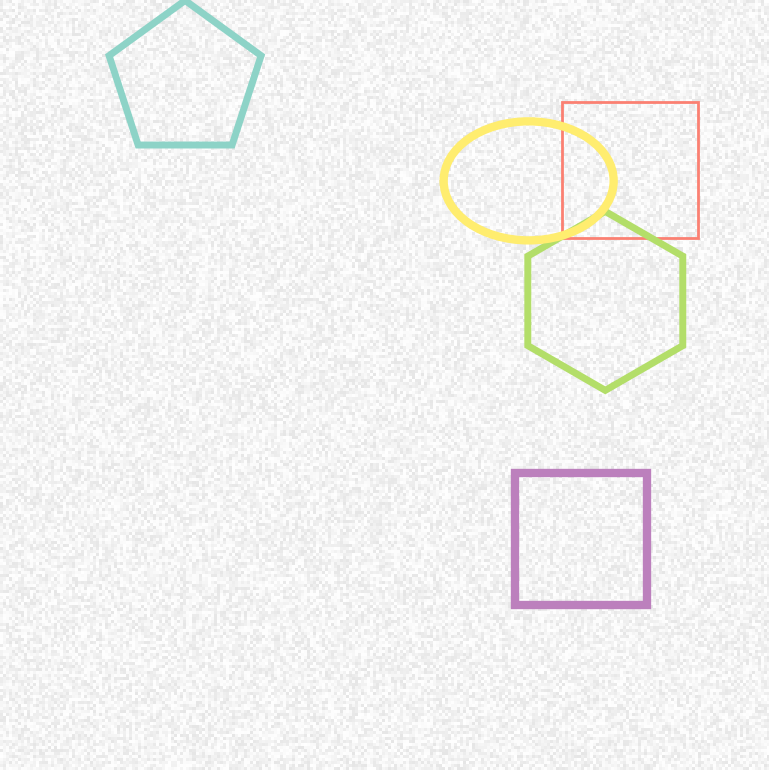[{"shape": "pentagon", "thickness": 2.5, "radius": 0.52, "center": [0.24, 0.896]}, {"shape": "square", "thickness": 1, "radius": 0.44, "center": [0.818, 0.779]}, {"shape": "hexagon", "thickness": 2.5, "radius": 0.58, "center": [0.786, 0.609]}, {"shape": "square", "thickness": 3, "radius": 0.43, "center": [0.754, 0.3]}, {"shape": "oval", "thickness": 3, "radius": 0.55, "center": [0.687, 0.765]}]